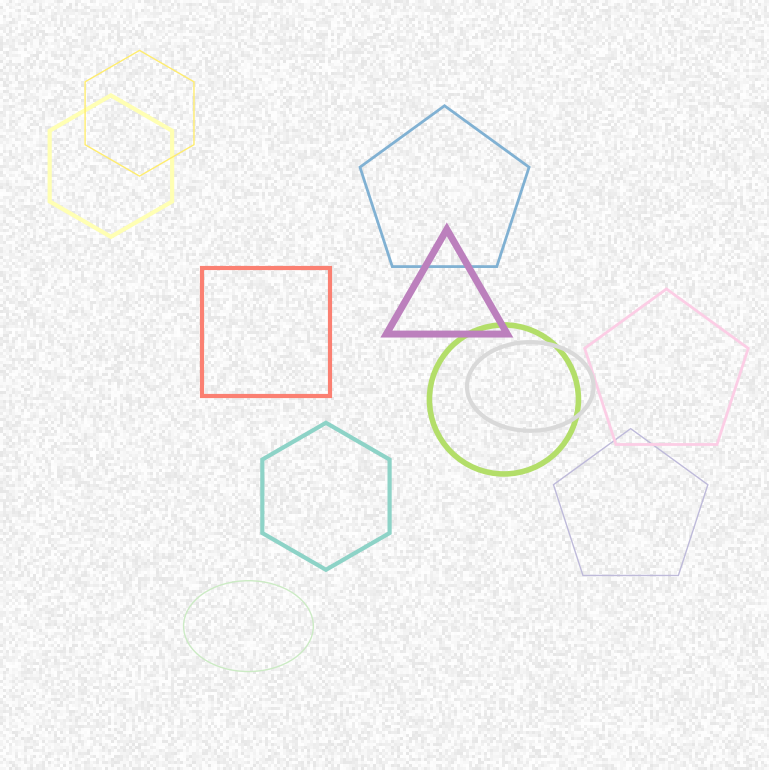[{"shape": "hexagon", "thickness": 1.5, "radius": 0.48, "center": [0.423, 0.355]}, {"shape": "hexagon", "thickness": 1.5, "radius": 0.46, "center": [0.144, 0.784]}, {"shape": "pentagon", "thickness": 0.5, "radius": 0.53, "center": [0.819, 0.338]}, {"shape": "square", "thickness": 1.5, "radius": 0.41, "center": [0.346, 0.569]}, {"shape": "pentagon", "thickness": 1, "radius": 0.58, "center": [0.577, 0.747]}, {"shape": "circle", "thickness": 2, "radius": 0.48, "center": [0.654, 0.481]}, {"shape": "pentagon", "thickness": 1, "radius": 0.56, "center": [0.866, 0.513]}, {"shape": "oval", "thickness": 1.5, "radius": 0.41, "center": [0.689, 0.498]}, {"shape": "triangle", "thickness": 2.5, "radius": 0.45, "center": [0.58, 0.611]}, {"shape": "oval", "thickness": 0.5, "radius": 0.42, "center": [0.323, 0.187]}, {"shape": "hexagon", "thickness": 0.5, "radius": 0.41, "center": [0.181, 0.853]}]